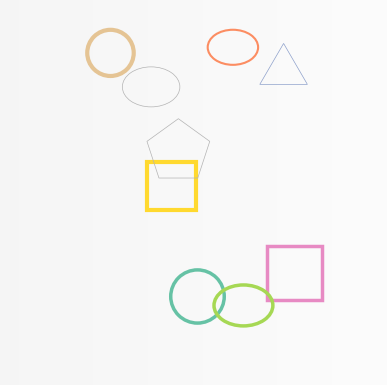[{"shape": "circle", "thickness": 2.5, "radius": 0.35, "center": [0.51, 0.23]}, {"shape": "oval", "thickness": 1.5, "radius": 0.33, "center": [0.601, 0.877]}, {"shape": "triangle", "thickness": 0.5, "radius": 0.35, "center": [0.732, 0.816]}, {"shape": "square", "thickness": 2.5, "radius": 0.35, "center": [0.76, 0.291]}, {"shape": "oval", "thickness": 2.5, "radius": 0.38, "center": [0.628, 0.207]}, {"shape": "square", "thickness": 3, "radius": 0.31, "center": [0.442, 0.516]}, {"shape": "circle", "thickness": 3, "radius": 0.3, "center": [0.285, 0.863]}, {"shape": "pentagon", "thickness": 0.5, "radius": 0.43, "center": [0.46, 0.607]}, {"shape": "oval", "thickness": 0.5, "radius": 0.37, "center": [0.39, 0.774]}]